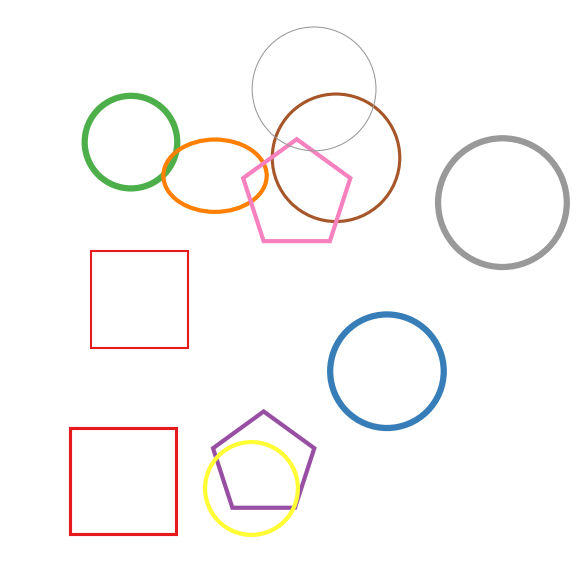[{"shape": "square", "thickness": 1, "radius": 0.42, "center": [0.241, 0.48]}, {"shape": "square", "thickness": 1.5, "radius": 0.46, "center": [0.213, 0.167]}, {"shape": "circle", "thickness": 3, "radius": 0.49, "center": [0.67, 0.356]}, {"shape": "circle", "thickness": 3, "radius": 0.4, "center": [0.227, 0.753]}, {"shape": "pentagon", "thickness": 2, "radius": 0.46, "center": [0.457, 0.194]}, {"shape": "oval", "thickness": 2, "radius": 0.45, "center": [0.372, 0.695]}, {"shape": "circle", "thickness": 2, "radius": 0.4, "center": [0.435, 0.153]}, {"shape": "circle", "thickness": 1.5, "radius": 0.55, "center": [0.582, 0.726]}, {"shape": "pentagon", "thickness": 2, "radius": 0.49, "center": [0.514, 0.661]}, {"shape": "circle", "thickness": 3, "radius": 0.56, "center": [0.87, 0.648]}, {"shape": "circle", "thickness": 0.5, "radius": 0.54, "center": [0.544, 0.845]}]